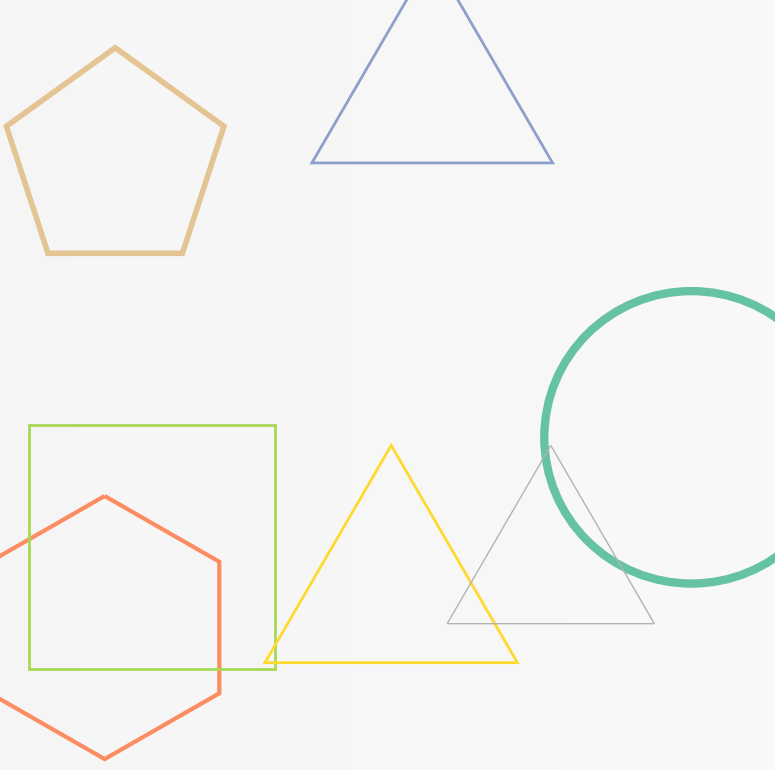[{"shape": "circle", "thickness": 3, "radius": 0.95, "center": [0.892, 0.432]}, {"shape": "hexagon", "thickness": 1.5, "radius": 0.85, "center": [0.135, 0.185]}, {"shape": "triangle", "thickness": 1, "radius": 0.9, "center": [0.558, 0.878]}, {"shape": "square", "thickness": 1, "radius": 0.79, "center": [0.196, 0.289]}, {"shape": "triangle", "thickness": 1, "radius": 0.94, "center": [0.505, 0.233]}, {"shape": "pentagon", "thickness": 2, "radius": 0.74, "center": [0.149, 0.79]}, {"shape": "triangle", "thickness": 0.5, "radius": 0.77, "center": [0.711, 0.267]}]